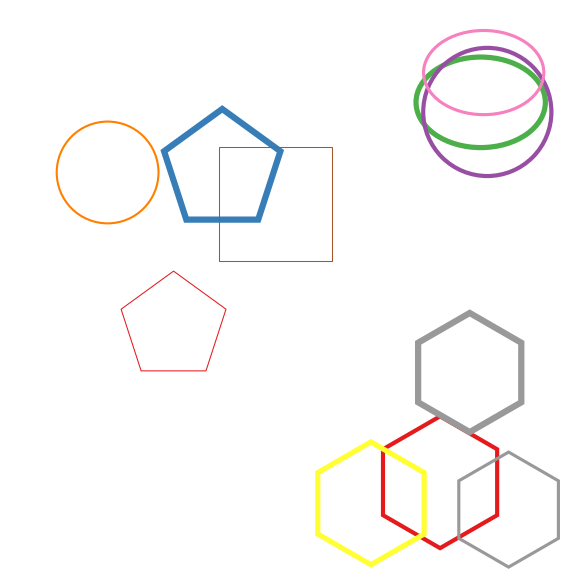[{"shape": "pentagon", "thickness": 0.5, "radius": 0.48, "center": [0.301, 0.434]}, {"shape": "hexagon", "thickness": 2, "radius": 0.57, "center": [0.762, 0.164]}, {"shape": "pentagon", "thickness": 3, "radius": 0.53, "center": [0.385, 0.705]}, {"shape": "oval", "thickness": 2.5, "radius": 0.56, "center": [0.832, 0.822]}, {"shape": "circle", "thickness": 2, "radius": 0.55, "center": [0.844, 0.805]}, {"shape": "circle", "thickness": 1, "radius": 0.44, "center": [0.186, 0.7]}, {"shape": "hexagon", "thickness": 2.5, "radius": 0.53, "center": [0.642, 0.128]}, {"shape": "square", "thickness": 0.5, "radius": 0.49, "center": [0.477, 0.646]}, {"shape": "oval", "thickness": 1.5, "radius": 0.52, "center": [0.838, 0.873]}, {"shape": "hexagon", "thickness": 1.5, "radius": 0.5, "center": [0.881, 0.117]}, {"shape": "hexagon", "thickness": 3, "radius": 0.52, "center": [0.813, 0.354]}]